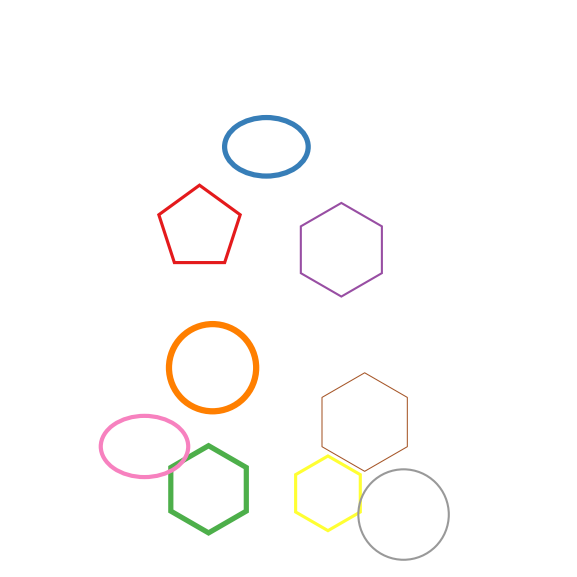[{"shape": "pentagon", "thickness": 1.5, "radius": 0.37, "center": [0.345, 0.604]}, {"shape": "oval", "thickness": 2.5, "radius": 0.36, "center": [0.461, 0.745]}, {"shape": "hexagon", "thickness": 2.5, "radius": 0.38, "center": [0.361, 0.152]}, {"shape": "hexagon", "thickness": 1, "radius": 0.41, "center": [0.591, 0.567]}, {"shape": "circle", "thickness": 3, "radius": 0.38, "center": [0.368, 0.362]}, {"shape": "hexagon", "thickness": 1.5, "radius": 0.32, "center": [0.568, 0.145]}, {"shape": "hexagon", "thickness": 0.5, "radius": 0.43, "center": [0.631, 0.268]}, {"shape": "oval", "thickness": 2, "radius": 0.38, "center": [0.25, 0.226]}, {"shape": "circle", "thickness": 1, "radius": 0.39, "center": [0.699, 0.108]}]